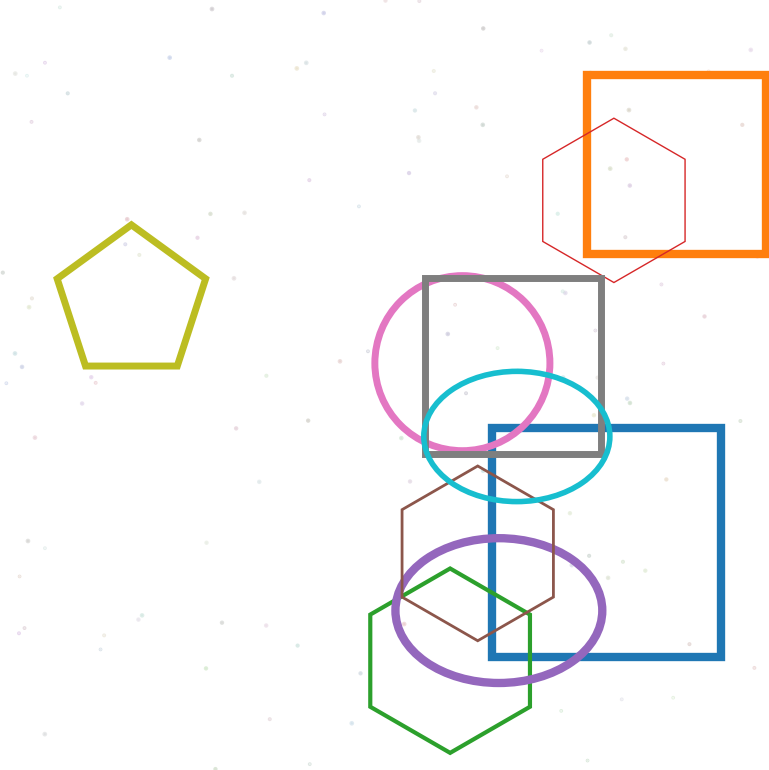[{"shape": "square", "thickness": 3, "radius": 0.74, "center": [0.787, 0.295]}, {"shape": "square", "thickness": 3, "radius": 0.58, "center": [0.879, 0.787]}, {"shape": "hexagon", "thickness": 1.5, "radius": 0.6, "center": [0.585, 0.142]}, {"shape": "hexagon", "thickness": 0.5, "radius": 0.53, "center": [0.797, 0.74]}, {"shape": "oval", "thickness": 3, "radius": 0.67, "center": [0.648, 0.207]}, {"shape": "hexagon", "thickness": 1, "radius": 0.57, "center": [0.62, 0.281]}, {"shape": "circle", "thickness": 2.5, "radius": 0.57, "center": [0.6, 0.528]}, {"shape": "square", "thickness": 2.5, "radius": 0.57, "center": [0.666, 0.525]}, {"shape": "pentagon", "thickness": 2.5, "radius": 0.51, "center": [0.171, 0.607]}, {"shape": "oval", "thickness": 2, "radius": 0.6, "center": [0.671, 0.433]}]